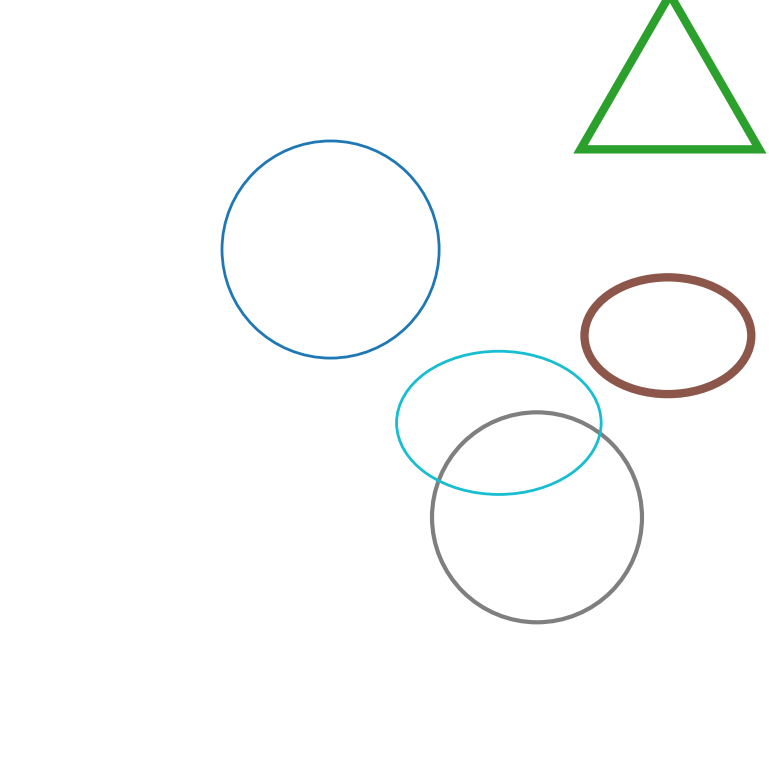[{"shape": "circle", "thickness": 1, "radius": 0.7, "center": [0.429, 0.676]}, {"shape": "triangle", "thickness": 3, "radius": 0.67, "center": [0.87, 0.873]}, {"shape": "oval", "thickness": 3, "radius": 0.54, "center": [0.867, 0.564]}, {"shape": "circle", "thickness": 1.5, "radius": 0.68, "center": [0.697, 0.328]}, {"shape": "oval", "thickness": 1, "radius": 0.66, "center": [0.648, 0.451]}]